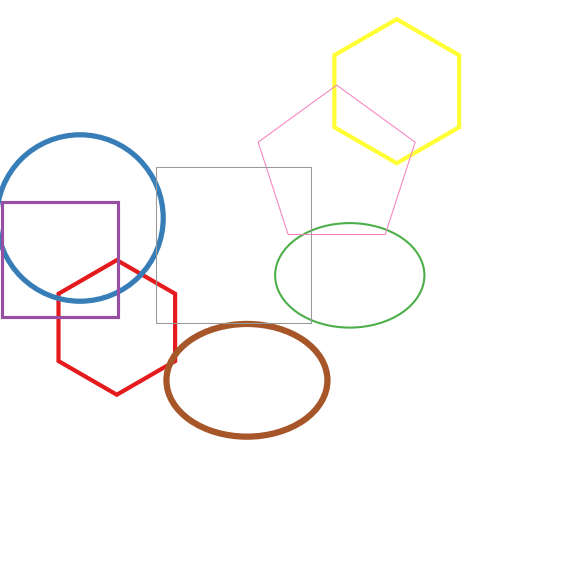[{"shape": "hexagon", "thickness": 2, "radius": 0.58, "center": [0.202, 0.432]}, {"shape": "circle", "thickness": 2.5, "radius": 0.72, "center": [0.139, 0.622]}, {"shape": "oval", "thickness": 1, "radius": 0.65, "center": [0.606, 0.522]}, {"shape": "square", "thickness": 1.5, "radius": 0.5, "center": [0.104, 0.55]}, {"shape": "hexagon", "thickness": 2, "radius": 0.62, "center": [0.687, 0.841]}, {"shape": "oval", "thickness": 3, "radius": 0.7, "center": [0.428, 0.341]}, {"shape": "pentagon", "thickness": 0.5, "radius": 0.71, "center": [0.583, 0.709]}, {"shape": "square", "thickness": 0.5, "radius": 0.67, "center": [0.404, 0.575]}]